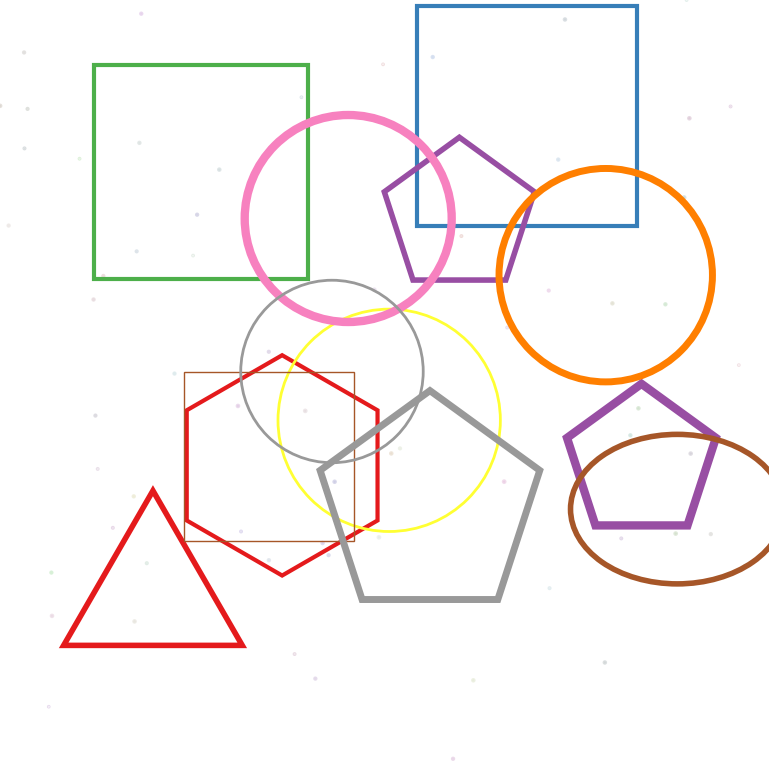[{"shape": "hexagon", "thickness": 1.5, "radius": 0.72, "center": [0.366, 0.396]}, {"shape": "triangle", "thickness": 2, "radius": 0.67, "center": [0.199, 0.229]}, {"shape": "square", "thickness": 1.5, "radius": 0.71, "center": [0.684, 0.85]}, {"shape": "square", "thickness": 1.5, "radius": 0.7, "center": [0.261, 0.776]}, {"shape": "pentagon", "thickness": 3, "radius": 0.51, "center": [0.833, 0.4]}, {"shape": "pentagon", "thickness": 2, "radius": 0.51, "center": [0.597, 0.719]}, {"shape": "circle", "thickness": 2.5, "radius": 0.69, "center": [0.787, 0.643]}, {"shape": "circle", "thickness": 1, "radius": 0.72, "center": [0.505, 0.454]}, {"shape": "oval", "thickness": 2, "radius": 0.69, "center": [0.88, 0.339]}, {"shape": "square", "thickness": 0.5, "radius": 0.55, "center": [0.349, 0.407]}, {"shape": "circle", "thickness": 3, "radius": 0.67, "center": [0.452, 0.716]}, {"shape": "pentagon", "thickness": 2.5, "radius": 0.75, "center": [0.558, 0.343]}, {"shape": "circle", "thickness": 1, "radius": 0.59, "center": [0.431, 0.518]}]